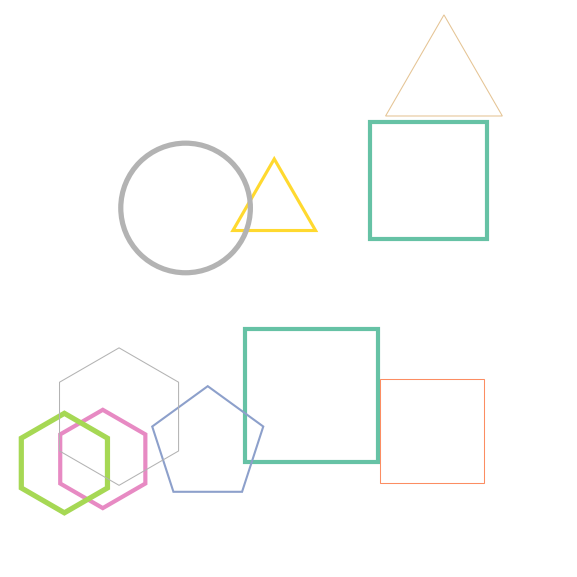[{"shape": "square", "thickness": 2, "radius": 0.58, "center": [0.539, 0.315]}, {"shape": "square", "thickness": 2, "radius": 0.51, "center": [0.742, 0.686]}, {"shape": "square", "thickness": 0.5, "radius": 0.45, "center": [0.748, 0.253]}, {"shape": "pentagon", "thickness": 1, "radius": 0.51, "center": [0.36, 0.229]}, {"shape": "hexagon", "thickness": 2, "radius": 0.43, "center": [0.178, 0.204]}, {"shape": "hexagon", "thickness": 2.5, "radius": 0.43, "center": [0.111, 0.197]}, {"shape": "triangle", "thickness": 1.5, "radius": 0.41, "center": [0.475, 0.641]}, {"shape": "triangle", "thickness": 0.5, "radius": 0.58, "center": [0.769, 0.857]}, {"shape": "hexagon", "thickness": 0.5, "radius": 0.6, "center": [0.206, 0.278]}, {"shape": "circle", "thickness": 2.5, "radius": 0.56, "center": [0.321, 0.639]}]